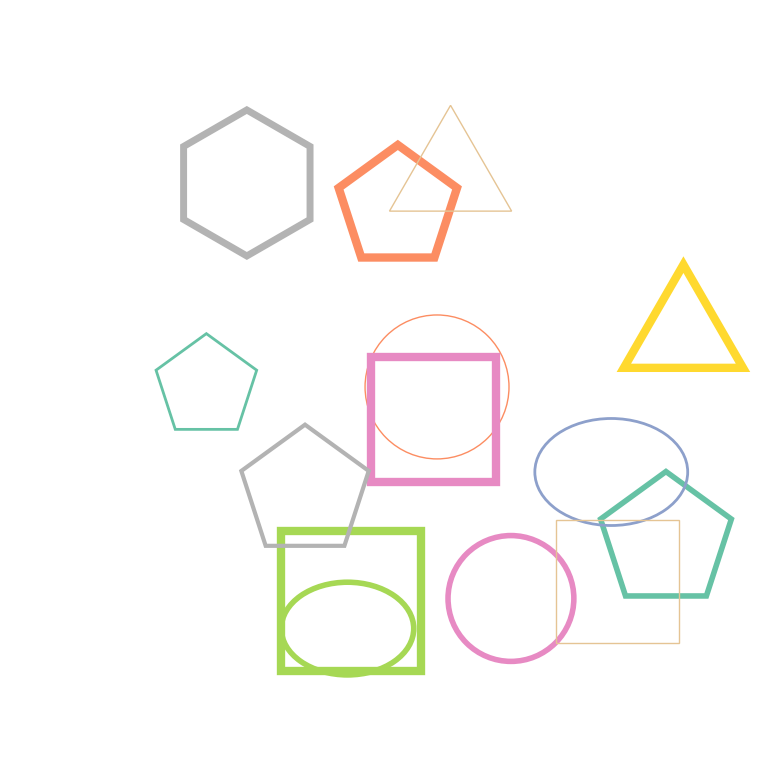[{"shape": "pentagon", "thickness": 2, "radius": 0.45, "center": [0.865, 0.298]}, {"shape": "pentagon", "thickness": 1, "radius": 0.34, "center": [0.268, 0.498]}, {"shape": "pentagon", "thickness": 3, "radius": 0.4, "center": [0.517, 0.731]}, {"shape": "circle", "thickness": 0.5, "radius": 0.47, "center": [0.568, 0.497]}, {"shape": "oval", "thickness": 1, "radius": 0.5, "center": [0.794, 0.387]}, {"shape": "square", "thickness": 3, "radius": 0.4, "center": [0.563, 0.455]}, {"shape": "circle", "thickness": 2, "radius": 0.41, "center": [0.664, 0.223]}, {"shape": "oval", "thickness": 2, "radius": 0.43, "center": [0.451, 0.184]}, {"shape": "square", "thickness": 3, "radius": 0.46, "center": [0.456, 0.22]}, {"shape": "triangle", "thickness": 3, "radius": 0.45, "center": [0.888, 0.567]}, {"shape": "square", "thickness": 0.5, "radius": 0.4, "center": [0.802, 0.245]}, {"shape": "triangle", "thickness": 0.5, "radius": 0.46, "center": [0.585, 0.772]}, {"shape": "hexagon", "thickness": 2.5, "radius": 0.47, "center": [0.321, 0.762]}, {"shape": "pentagon", "thickness": 1.5, "radius": 0.43, "center": [0.396, 0.362]}]